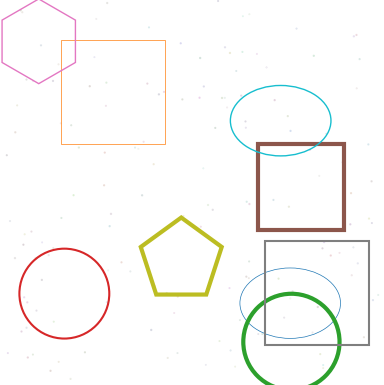[{"shape": "oval", "thickness": 0.5, "radius": 0.65, "center": [0.754, 0.213]}, {"shape": "square", "thickness": 0.5, "radius": 0.67, "center": [0.293, 0.762]}, {"shape": "circle", "thickness": 3, "radius": 0.62, "center": [0.757, 0.112]}, {"shape": "circle", "thickness": 1.5, "radius": 0.58, "center": [0.167, 0.237]}, {"shape": "square", "thickness": 3, "radius": 0.56, "center": [0.781, 0.515]}, {"shape": "hexagon", "thickness": 1, "radius": 0.55, "center": [0.101, 0.893]}, {"shape": "square", "thickness": 1.5, "radius": 0.67, "center": [0.824, 0.24]}, {"shape": "pentagon", "thickness": 3, "radius": 0.55, "center": [0.471, 0.324]}, {"shape": "oval", "thickness": 1, "radius": 0.65, "center": [0.729, 0.687]}]